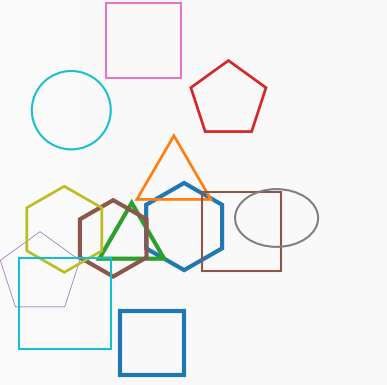[{"shape": "hexagon", "thickness": 3, "radius": 0.57, "center": [0.475, 0.412]}, {"shape": "square", "thickness": 3, "radius": 0.41, "center": [0.393, 0.109]}, {"shape": "triangle", "thickness": 2, "radius": 0.55, "center": [0.449, 0.537]}, {"shape": "triangle", "thickness": 3, "radius": 0.48, "center": [0.34, 0.376]}, {"shape": "pentagon", "thickness": 2, "radius": 0.51, "center": [0.589, 0.741]}, {"shape": "pentagon", "thickness": 0.5, "radius": 0.54, "center": [0.103, 0.29]}, {"shape": "square", "thickness": 1.5, "radius": 0.51, "center": [0.622, 0.399]}, {"shape": "hexagon", "thickness": 3, "radius": 0.5, "center": [0.292, 0.381]}, {"shape": "square", "thickness": 1.5, "radius": 0.49, "center": [0.37, 0.894]}, {"shape": "oval", "thickness": 1.5, "radius": 0.54, "center": [0.714, 0.434]}, {"shape": "hexagon", "thickness": 2, "radius": 0.56, "center": [0.166, 0.404]}, {"shape": "circle", "thickness": 1.5, "radius": 0.51, "center": [0.184, 0.714]}, {"shape": "square", "thickness": 1.5, "radius": 0.59, "center": [0.168, 0.211]}]